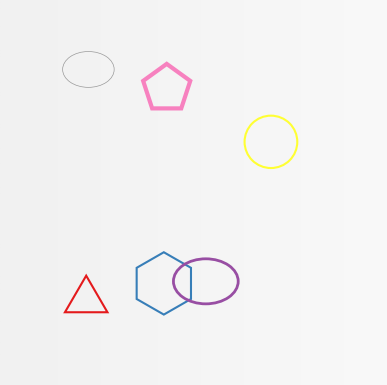[{"shape": "triangle", "thickness": 1.5, "radius": 0.32, "center": [0.222, 0.221]}, {"shape": "hexagon", "thickness": 1.5, "radius": 0.4, "center": [0.423, 0.264]}, {"shape": "oval", "thickness": 2, "radius": 0.42, "center": [0.531, 0.269]}, {"shape": "circle", "thickness": 1.5, "radius": 0.34, "center": [0.699, 0.632]}, {"shape": "pentagon", "thickness": 3, "radius": 0.32, "center": [0.43, 0.77]}, {"shape": "oval", "thickness": 0.5, "radius": 0.33, "center": [0.228, 0.82]}]